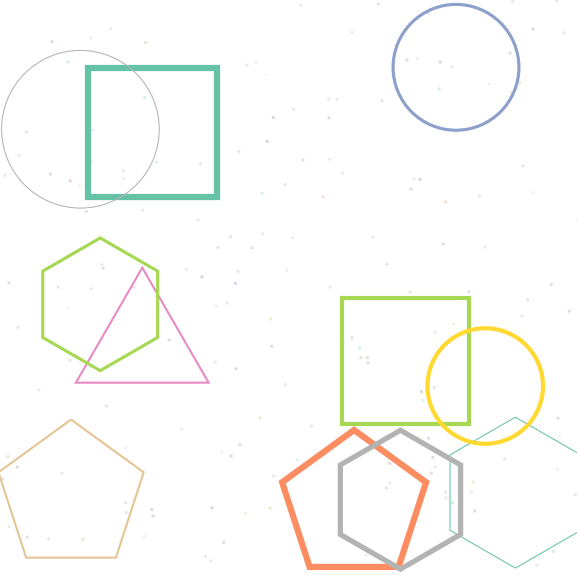[{"shape": "hexagon", "thickness": 0.5, "radius": 0.65, "center": [0.892, 0.146]}, {"shape": "square", "thickness": 3, "radius": 0.56, "center": [0.264, 0.77]}, {"shape": "pentagon", "thickness": 3, "radius": 0.66, "center": [0.613, 0.124]}, {"shape": "circle", "thickness": 1.5, "radius": 0.54, "center": [0.79, 0.883]}, {"shape": "triangle", "thickness": 1, "radius": 0.66, "center": [0.246, 0.403]}, {"shape": "hexagon", "thickness": 1.5, "radius": 0.57, "center": [0.174, 0.472]}, {"shape": "square", "thickness": 2, "radius": 0.55, "center": [0.702, 0.374]}, {"shape": "circle", "thickness": 2, "radius": 0.5, "center": [0.84, 0.331]}, {"shape": "pentagon", "thickness": 1, "radius": 0.66, "center": [0.123, 0.14]}, {"shape": "circle", "thickness": 0.5, "radius": 0.68, "center": [0.139, 0.775]}, {"shape": "hexagon", "thickness": 2.5, "radius": 0.6, "center": [0.693, 0.134]}]